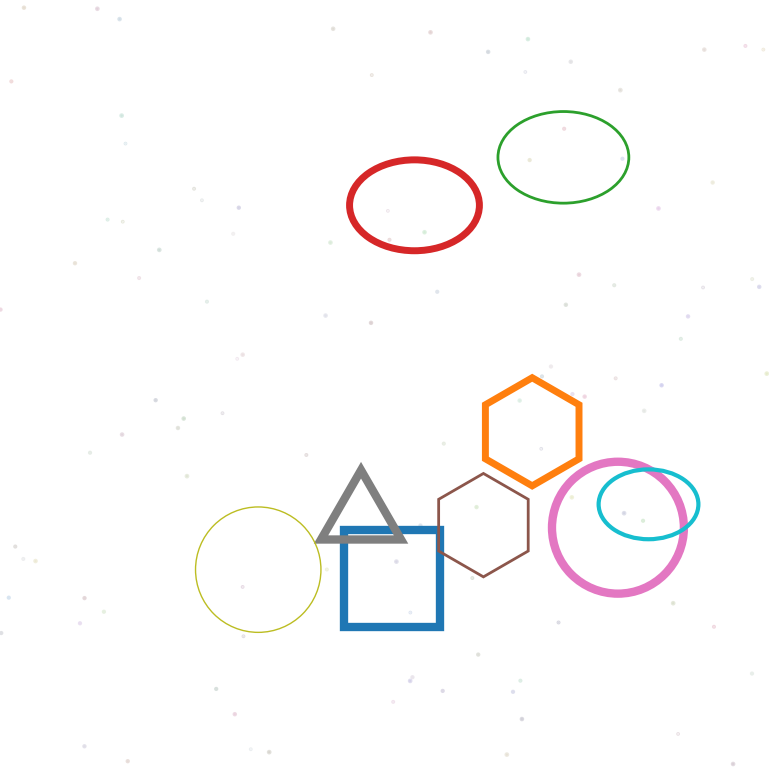[{"shape": "square", "thickness": 3, "radius": 0.31, "center": [0.509, 0.249]}, {"shape": "hexagon", "thickness": 2.5, "radius": 0.35, "center": [0.691, 0.439]}, {"shape": "oval", "thickness": 1, "radius": 0.42, "center": [0.732, 0.796]}, {"shape": "oval", "thickness": 2.5, "radius": 0.42, "center": [0.538, 0.733]}, {"shape": "hexagon", "thickness": 1, "radius": 0.34, "center": [0.628, 0.318]}, {"shape": "circle", "thickness": 3, "radius": 0.43, "center": [0.803, 0.315]}, {"shape": "triangle", "thickness": 3, "radius": 0.3, "center": [0.469, 0.329]}, {"shape": "circle", "thickness": 0.5, "radius": 0.41, "center": [0.335, 0.26]}, {"shape": "oval", "thickness": 1.5, "radius": 0.32, "center": [0.842, 0.345]}]